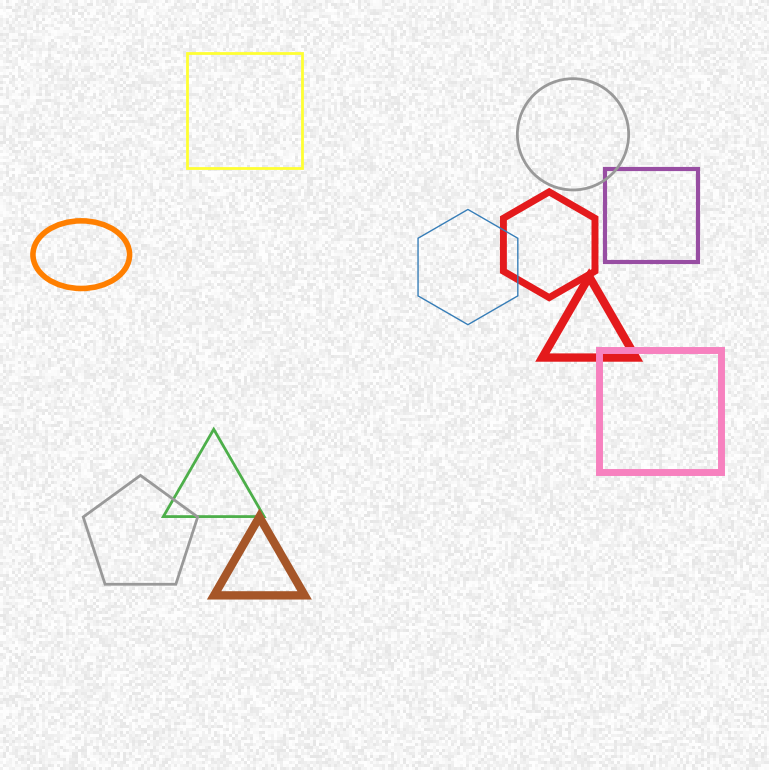[{"shape": "hexagon", "thickness": 2.5, "radius": 0.34, "center": [0.713, 0.682]}, {"shape": "triangle", "thickness": 3, "radius": 0.35, "center": [0.765, 0.571]}, {"shape": "hexagon", "thickness": 0.5, "radius": 0.37, "center": [0.608, 0.653]}, {"shape": "triangle", "thickness": 1, "radius": 0.38, "center": [0.278, 0.367]}, {"shape": "square", "thickness": 1.5, "radius": 0.3, "center": [0.846, 0.72]}, {"shape": "oval", "thickness": 2, "radius": 0.31, "center": [0.106, 0.669]}, {"shape": "square", "thickness": 1, "radius": 0.37, "center": [0.318, 0.857]}, {"shape": "triangle", "thickness": 3, "radius": 0.34, "center": [0.337, 0.261]}, {"shape": "square", "thickness": 2.5, "radius": 0.4, "center": [0.858, 0.466]}, {"shape": "pentagon", "thickness": 1, "radius": 0.39, "center": [0.182, 0.304]}, {"shape": "circle", "thickness": 1, "radius": 0.36, "center": [0.744, 0.826]}]